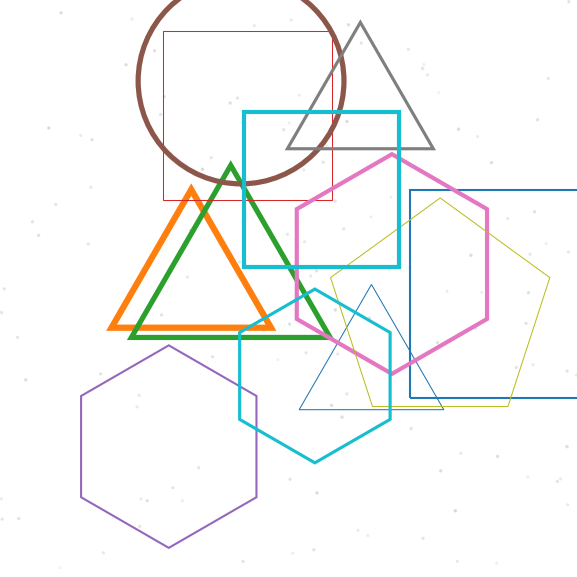[{"shape": "triangle", "thickness": 0.5, "radius": 0.72, "center": [0.643, 0.362]}, {"shape": "square", "thickness": 1, "radius": 0.9, "center": [0.891, 0.49]}, {"shape": "triangle", "thickness": 3, "radius": 0.8, "center": [0.331, 0.511]}, {"shape": "triangle", "thickness": 2.5, "radius": 0.99, "center": [0.4, 0.514]}, {"shape": "square", "thickness": 0.5, "radius": 0.73, "center": [0.428, 0.8]}, {"shape": "hexagon", "thickness": 1, "radius": 0.88, "center": [0.292, 0.226]}, {"shape": "circle", "thickness": 2.5, "radius": 0.89, "center": [0.417, 0.859]}, {"shape": "hexagon", "thickness": 2, "radius": 0.95, "center": [0.679, 0.542]}, {"shape": "triangle", "thickness": 1.5, "radius": 0.73, "center": [0.624, 0.814]}, {"shape": "pentagon", "thickness": 0.5, "radius": 1.0, "center": [0.762, 0.457]}, {"shape": "square", "thickness": 2, "radius": 0.67, "center": [0.557, 0.671]}, {"shape": "hexagon", "thickness": 1.5, "radius": 0.75, "center": [0.545, 0.348]}]